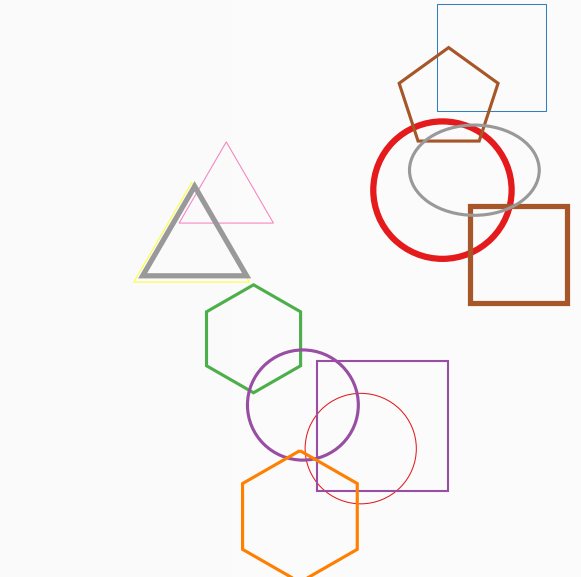[{"shape": "circle", "thickness": 0.5, "radius": 0.48, "center": [0.621, 0.222]}, {"shape": "circle", "thickness": 3, "radius": 0.59, "center": [0.761, 0.67]}, {"shape": "square", "thickness": 0.5, "radius": 0.47, "center": [0.845, 0.9]}, {"shape": "hexagon", "thickness": 1.5, "radius": 0.47, "center": [0.436, 0.412]}, {"shape": "circle", "thickness": 1.5, "radius": 0.48, "center": [0.521, 0.298]}, {"shape": "square", "thickness": 1, "radius": 0.56, "center": [0.659, 0.262]}, {"shape": "hexagon", "thickness": 1.5, "radius": 0.57, "center": [0.516, 0.105]}, {"shape": "triangle", "thickness": 0.5, "radius": 0.57, "center": [0.33, 0.568]}, {"shape": "square", "thickness": 2.5, "radius": 0.42, "center": [0.892, 0.558]}, {"shape": "pentagon", "thickness": 1.5, "radius": 0.45, "center": [0.772, 0.827]}, {"shape": "triangle", "thickness": 0.5, "radius": 0.47, "center": [0.389, 0.66]}, {"shape": "triangle", "thickness": 2.5, "radius": 0.52, "center": [0.335, 0.573]}, {"shape": "oval", "thickness": 1.5, "radius": 0.56, "center": [0.816, 0.704]}]